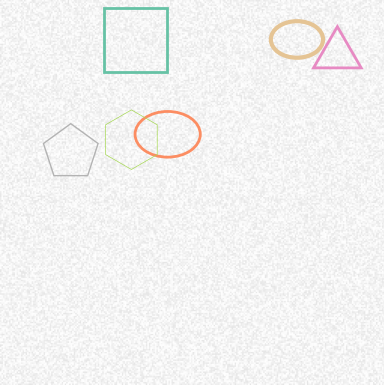[{"shape": "square", "thickness": 2, "radius": 0.41, "center": [0.352, 0.896]}, {"shape": "oval", "thickness": 2, "radius": 0.42, "center": [0.435, 0.651]}, {"shape": "triangle", "thickness": 2, "radius": 0.36, "center": [0.876, 0.859]}, {"shape": "hexagon", "thickness": 0.5, "radius": 0.39, "center": [0.341, 0.637]}, {"shape": "oval", "thickness": 3, "radius": 0.34, "center": [0.771, 0.898]}, {"shape": "pentagon", "thickness": 1, "radius": 0.37, "center": [0.184, 0.604]}]